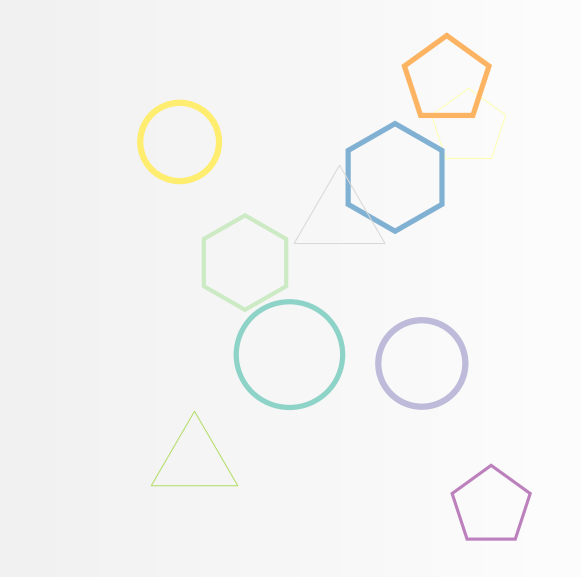[{"shape": "circle", "thickness": 2.5, "radius": 0.46, "center": [0.498, 0.385]}, {"shape": "pentagon", "thickness": 0.5, "radius": 0.34, "center": [0.806, 0.779]}, {"shape": "circle", "thickness": 3, "radius": 0.37, "center": [0.726, 0.37]}, {"shape": "hexagon", "thickness": 2.5, "radius": 0.47, "center": [0.68, 0.692]}, {"shape": "pentagon", "thickness": 2.5, "radius": 0.38, "center": [0.769, 0.861]}, {"shape": "triangle", "thickness": 0.5, "radius": 0.43, "center": [0.335, 0.201]}, {"shape": "triangle", "thickness": 0.5, "radius": 0.45, "center": [0.584, 0.623]}, {"shape": "pentagon", "thickness": 1.5, "radius": 0.35, "center": [0.845, 0.123]}, {"shape": "hexagon", "thickness": 2, "radius": 0.41, "center": [0.422, 0.544]}, {"shape": "circle", "thickness": 3, "radius": 0.34, "center": [0.309, 0.753]}]